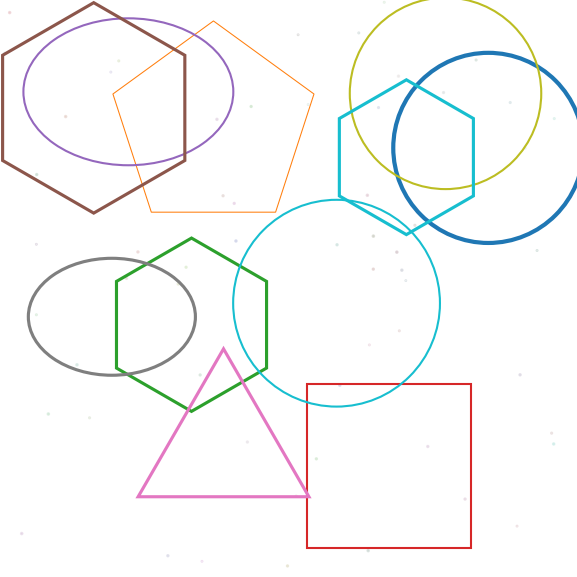[{"shape": "circle", "thickness": 2, "radius": 0.82, "center": [0.846, 0.743]}, {"shape": "pentagon", "thickness": 0.5, "radius": 0.92, "center": [0.37, 0.78]}, {"shape": "hexagon", "thickness": 1.5, "radius": 0.75, "center": [0.332, 0.437]}, {"shape": "square", "thickness": 1, "radius": 0.71, "center": [0.674, 0.192]}, {"shape": "oval", "thickness": 1, "radius": 0.91, "center": [0.222, 0.84]}, {"shape": "hexagon", "thickness": 1.5, "radius": 0.91, "center": [0.162, 0.812]}, {"shape": "triangle", "thickness": 1.5, "radius": 0.85, "center": [0.387, 0.224]}, {"shape": "oval", "thickness": 1.5, "radius": 0.72, "center": [0.194, 0.451]}, {"shape": "circle", "thickness": 1, "radius": 0.83, "center": [0.771, 0.837]}, {"shape": "hexagon", "thickness": 1.5, "radius": 0.67, "center": [0.704, 0.727]}, {"shape": "circle", "thickness": 1, "radius": 0.9, "center": [0.583, 0.474]}]